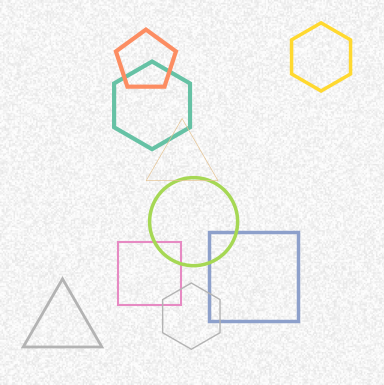[{"shape": "hexagon", "thickness": 3, "radius": 0.57, "center": [0.395, 0.726]}, {"shape": "pentagon", "thickness": 3, "radius": 0.41, "center": [0.379, 0.841]}, {"shape": "square", "thickness": 2.5, "radius": 0.58, "center": [0.658, 0.281]}, {"shape": "square", "thickness": 1.5, "radius": 0.41, "center": [0.388, 0.29]}, {"shape": "circle", "thickness": 2.5, "radius": 0.57, "center": [0.503, 0.424]}, {"shape": "hexagon", "thickness": 2.5, "radius": 0.44, "center": [0.834, 0.852]}, {"shape": "triangle", "thickness": 0.5, "radius": 0.54, "center": [0.473, 0.585]}, {"shape": "triangle", "thickness": 2, "radius": 0.59, "center": [0.162, 0.158]}, {"shape": "hexagon", "thickness": 1, "radius": 0.43, "center": [0.497, 0.179]}]